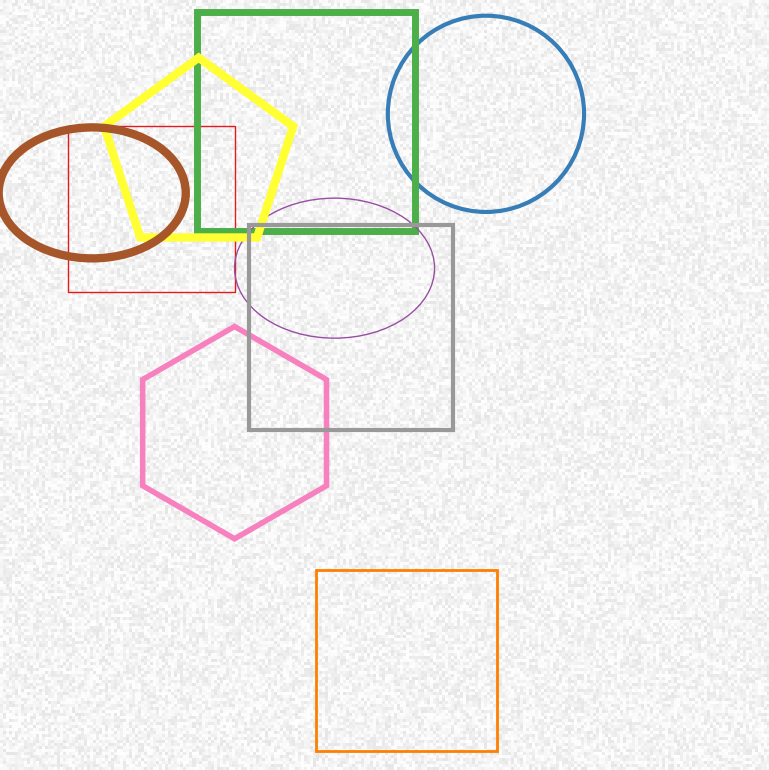[{"shape": "square", "thickness": 0.5, "radius": 0.54, "center": [0.197, 0.728]}, {"shape": "circle", "thickness": 1.5, "radius": 0.64, "center": [0.631, 0.852]}, {"shape": "square", "thickness": 2.5, "radius": 0.71, "center": [0.397, 0.842]}, {"shape": "oval", "thickness": 0.5, "radius": 0.65, "center": [0.434, 0.652]}, {"shape": "square", "thickness": 1, "radius": 0.59, "center": [0.528, 0.142]}, {"shape": "pentagon", "thickness": 3, "radius": 0.65, "center": [0.258, 0.796]}, {"shape": "oval", "thickness": 3, "radius": 0.61, "center": [0.12, 0.749]}, {"shape": "hexagon", "thickness": 2, "radius": 0.69, "center": [0.305, 0.438]}, {"shape": "square", "thickness": 1.5, "radius": 0.66, "center": [0.456, 0.574]}]